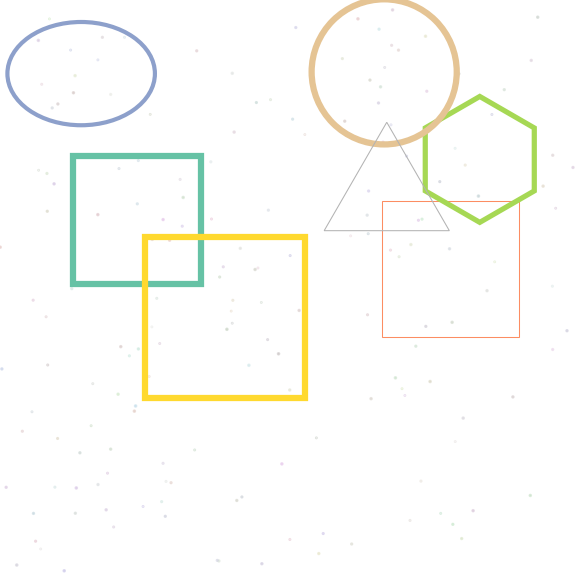[{"shape": "square", "thickness": 3, "radius": 0.56, "center": [0.237, 0.618]}, {"shape": "square", "thickness": 0.5, "radius": 0.59, "center": [0.78, 0.534]}, {"shape": "oval", "thickness": 2, "radius": 0.64, "center": [0.141, 0.872]}, {"shape": "hexagon", "thickness": 2.5, "radius": 0.54, "center": [0.831, 0.723]}, {"shape": "square", "thickness": 3, "radius": 0.7, "center": [0.39, 0.45]}, {"shape": "circle", "thickness": 3, "radius": 0.63, "center": [0.665, 0.875]}, {"shape": "triangle", "thickness": 0.5, "radius": 0.63, "center": [0.67, 0.662]}]